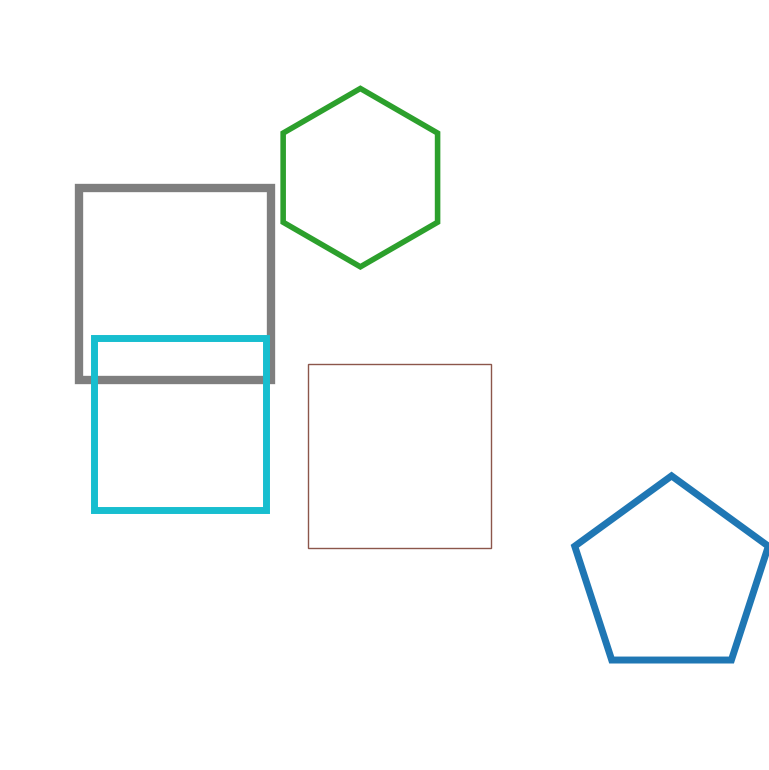[{"shape": "pentagon", "thickness": 2.5, "radius": 0.66, "center": [0.872, 0.25]}, {"shape": "hexagon", "thickness": 2, "radius": 0.58, "center": [0.468, 0.769]}, {"shape": "square", "thickness": 0.5, "radius": 0.6, "center": [0.519, 0.408]}, {"shape": "square", "thickness": 3, "radius": 0.62, "center": [0.227, 0.631]}, {"shape": "square", "thickness": 2.5, "radius": 0.56, "center": [0.234, 0.449]}]